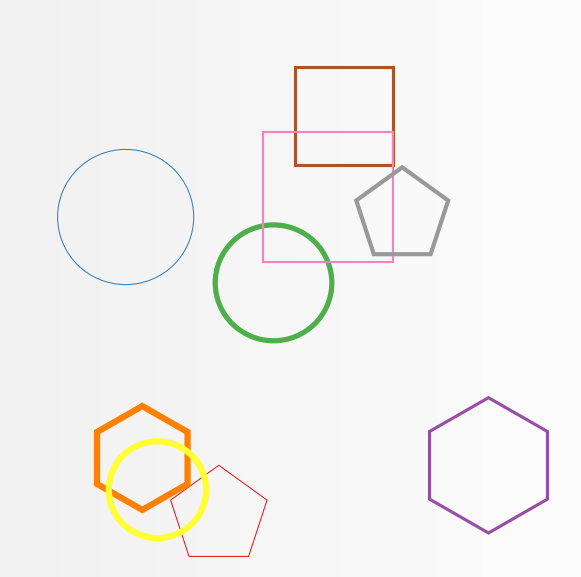[{"shape": "pentagon", "thickness": 0.5, "radius": 0.44, "center": [0.376, 0.106]}, {"shape": "circle", "thickness": 0.5, "radius": 0.59, "center": [0.216, 0.623]}, {"shape": "circle", "thickness": 2.5, "radius": 0.5, "center": [0.471, 0.509]}, {"shape": "hexagon", "thickness": 1.5, "radius": 0.59, "center": [0.84, 0.193]}, {"shape": "hexagon", "thickness": 3, "radius": 0.45, "center": [0.245, 0.206]}, {"shape": "circle", "thickness": 3, "radius": 0.42, "center": [0.271, 0.151]}, {"shape": "square", "thickness": 1.5, "radius": 0.42, "center": [0.592, 0.798]}, {"shape": "square", "thickness": 1, "radius": 0.56, "center": [0.564, 0.658]}, {"shape": "pentagon", "thickness": 2, "radius": 0.42, "center": [0.692, 0.626]}]